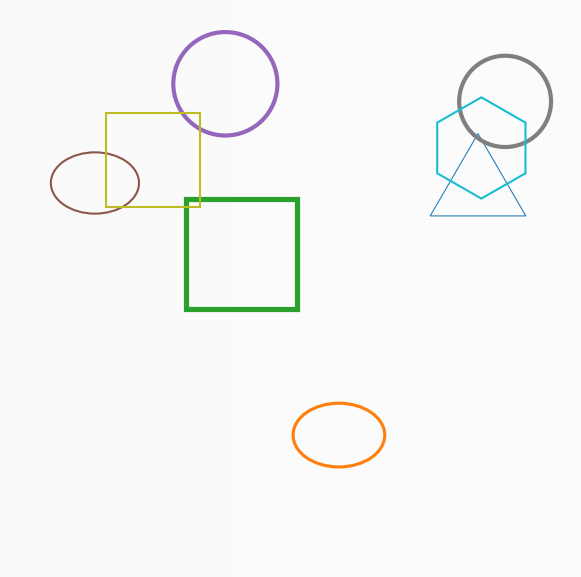[{"shape": "triangle", "thickness": 0.5, "radius": 0.47, "center": [0.822, 0.673]}, {"shape": "oval", "thickness": 1.5, "radius": 0.39, "center": [0.583, 0.246]}, {"shape": "square", "thickness": 2.5, "radius": 0.48, "center": [0.415, 0.559]}, {"shape": "circle", "thickness": 2, "radius": 0.45, "center": [0.388, 0.854]}, {"shape": "oval", "thickness": 1, "radius": 0.38, "center": [0.163, 0.682]}, {"shape": "circle", "thickness": 2, "radius": 0.4, "center": [0.869, 0.824]}, {"shape": "square", "thickness": 1, "radius": 0.4, "center": [0.264, 0.722]}, {"shape": "hexagon", "thickness": 1, "radius": 0.44, "center": [0.828, 0.743]}]